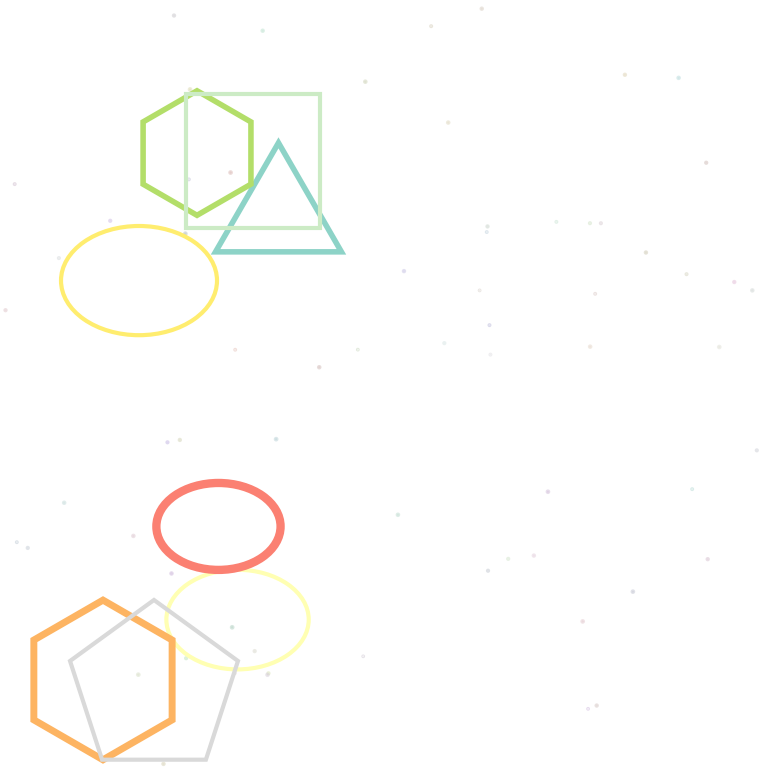[{"shape": "triangle", "thickness": 2, "radius": 0.47, "center": [0.362, 0.72]}, {"shape": "oval", "thickness": 1.5, "radius": 0.46, "center": [0.309, 0.195]}, {"shape": "oval", "thickness": 3, "radius": 0.4, "center": [0.284, 0.316]}, {"shape": "hexagon", "thickness": 2.5, "radius": 0.52, "center": [0.134, 0.117]}, {"shape": "hexagon", "thickness": 2, "radius": 0.4, "center": [0.256, 0.801]}, {"shape": "pentagon", "thickness": 1.5, "radius": 0.57, "center": [0.2, 0.106]}, {"shape": "square", "thickness": 1.5, "radius": 0.44, "center": [0.328, 0.791]}, {"shape": "oval", "thickness": 1.5, "radius": 0.51, "center": [0.181, 0.636]}]